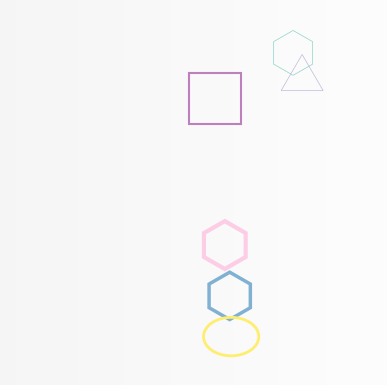[{"shape": "hexagon", "thickness": 0.5, "radius": 0.29, "center": [0.756, 0.863]}, {"shape": "triangle", "thickness": 0.5, "radius": 0.31, "center": [0.78, 0.796]}, {"shape": "hexagon", "thickness": 2.5, "radius": 0.31, "center": [0.593, 0.232]}, {"shape": "hexagon", "thickness": 3, "radius": 0.31, "center": [0.58, 0.364]}, {"shape": "square", "thickness": 1.5, "radius": 0.33, "center": [0.555, 0.744]}, {"shape": "oval", "thickness": 2, "radius": 0.36, "center": [0.597, 0.126]}]